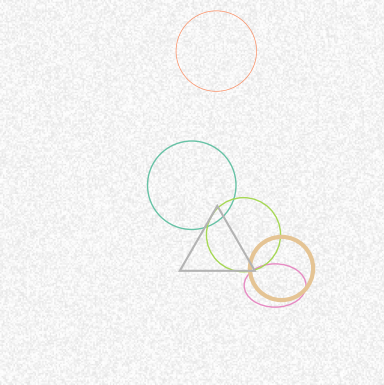[{"shape": "circle", "thickness": 1, "radius": 0.57, "center": [0.498, 0.519]}, {"shape": "circle", "thickness": 0.5, "radius": 0.52, "center": [0.562, 0.867]}, {"shape": "oval", "thickness": 1, "radius": 0.4, "center": [0.715, 0.258]}, {"shape": "circle", "thickness": 1, "radius": 0.48, "center": [0.632, 0.39]}, {"shape": "circle", "thickness": 3, "radius": 0.41, "center": [0.731, 0.303]}, {"shape": "triangle", "thickness": 1.5, "radius": 0.56, "center": [0.564, 0.353]}]